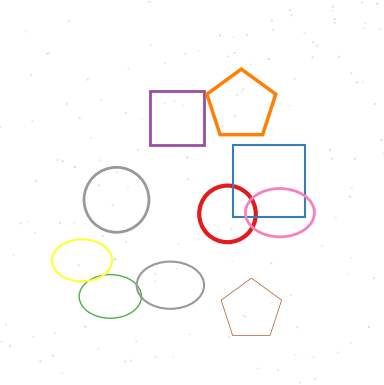[{"shape": "circle", "thickness": 3, "radius": 0.37, "center": [0.591, 0.444]}, {"shape": "square", "thickness": 1.5, "radius": 0.47, "center": [0.698, 0.531]}, {"shape": "oval", "thickness": 1, "radius": 0.4, "center": [0.287, 0.23]}, {"shape": "square", "thickness": 2, "radius": 0.36, "center": [0.46, 0.694]}, {"shape": "pentagon", "thickness": 2.5, "radius": 0.47, "center": [0.627, 0.726]}, {"shape": "oval", "thickness": 1.5, "radius": 0.39, "center": [0.213, 0.324]}, {"shape": "pentagon", "thickness": 0.5, "radius": 0.41, "center": [0.653, 0.195]}, {"shape": "oval", "thickness": 2, "radius": 0.45, "center": [0.727, 0.448]}, {"shape": "oval", "thickness": 1.5, "radius": 0.44, "center": [0.443, 0.259]}, {"shape": "circle", "thickness": 2, "radius": 0.42, "center": [0.303, 0.481]}]